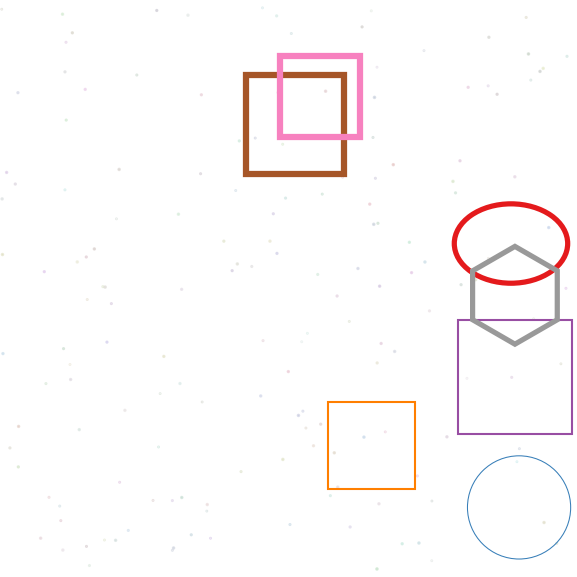[{"shape": "oval", "thickness": 2.5, "radius": 0.49, "center": [0.885, 0.577]}, {"shape": "circle", "thickness": 0.5, "radius": 0.45, "center": [0.899, 0.12]}, {"shape": "square", "thickness": 1, "radius": 0.49, "center": [0.892, 0.346]}, {"shape": "square", "thickness": 1, "radius": 0.38, "center": [0.643, 0.228]}, {"shape": "square", "thickness": 3, "radius": 0.43, "center": [0.511, 0.783]}, {"shape": "square", "thickness": 3, "radius": 0.35, "center": [0.554, 0.832]}, {"shape": "hexagon", "thickness": 2.5, "radius": 0.42, "center": [0.892, 0.488]}]